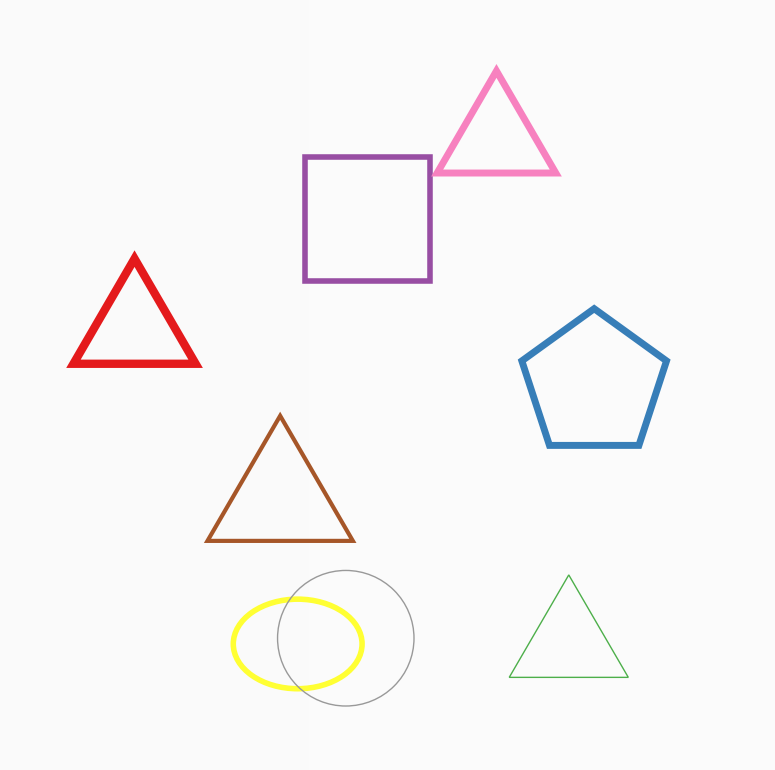[{"shape": "triangle", "thickness": 3, "radius": 0.46, "center": [0.174, 0.573]}, {"shape": "pentagon", "thickness": 2.5, "radius": 0.49, "center": [0.767, 0.501]}, {"shape": "triangle", "thickness": 0.5, "radius": 0.44, "center": [0.734, 0.165]}, {"shape": "square", "thickness": 2, "radius": 0.4, "center": [0.474, 0.716]}, {"shape": "oval", "thickness": 2, "radius": 0.42, "center": [0.384, 0.164]}, {"shape": "triangle", "thickness": 1.5, "radius": 0.54, "center": [0.362, 0.352]}, {"shape": "triangle", "thickness": 2.5, "radius": 0.44, "center": [0.641, 0.819]}, {"shape": "circle", "thickness": 0.5, "radius": 0.44, "center": [0.446, 0.171]}]